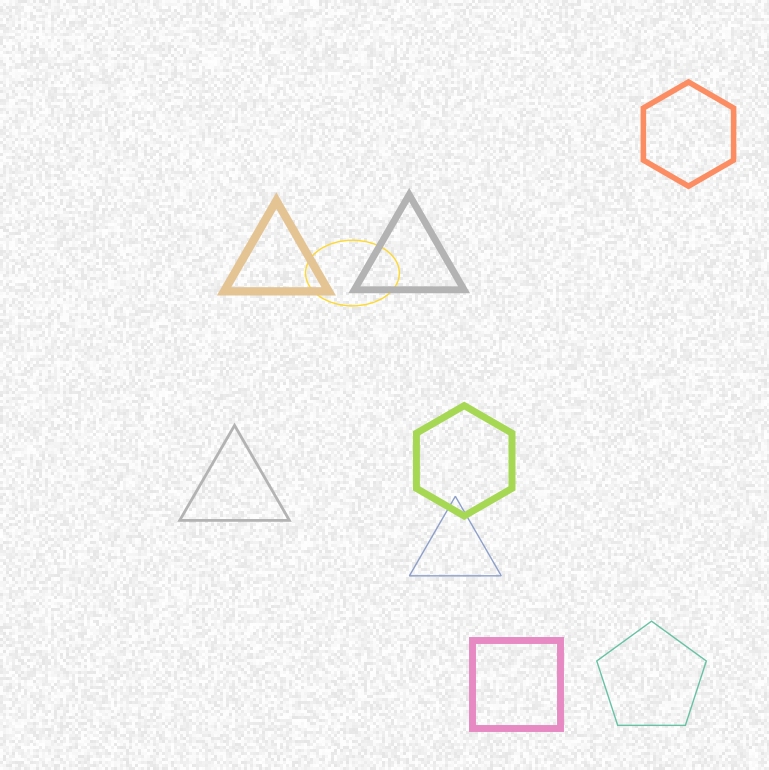[{"shape": "pentagon", "thickness": 0.5, "radius": 0.37, "center": [0.846, 0.118]}, {"shape": "hexagon", "thickness": 2, "radius": 0.34, "center": [0.894, 0.826]}, {"shape": "triangle", "thickness": 0.5, "radius": 0.34, "center": [0.591, 0.287]}, {"shape": "square", "thickness": 2.5, "radius": 0.29, "center": [0.67, 0.112]}, {"shape": "hexagon", "thickness": 2.5, "radius": 0.36, "center": [0.603, 0.402]}, {"shape": "oval", "thickness": 0.5, "radius": 0.3, "center": [0.458, 0.645]}, {"shape": "triangle", "thickness": 3, "radius": 0.39, "center": [0.359, 0.661]}, {"shape": "triangle", "thickness": 1, "radius": 0.41, "center": [0.305, 0.365]}, {"shape": "triangle", "thickness": 2.5, "radius": 0.41, "center": [0.531, 0.665]}]